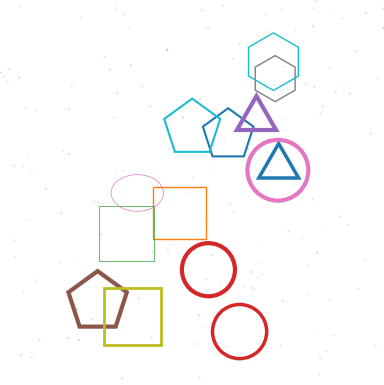[{"shape": "pentagon", "thickness": 1.5, "radius": 0.35, "center": [0.593, 0.65]}, {"shape": "triangle", "thickness": 2.5, "radius": 0.3, "center": [0.724, 0.568]}, {"shape": "square", "thickness": 1, "radius": 0.34, "center": [0.467, 0.447]}, {"shape": "square", "thickness": 0.5, "radius": 0.36, "center": [0.329, 0.393]}, {"shape": "circle", "thickness": 3, "radius": 0.34, "center": [0.541, 0.299]}, {"shape": "circle", "thickness": 2.5, "radius": 0.35, "center": [0.622, 0.139]}, {"shape": "triangle", "thickness": 3, "radius": 0.29, "center": [0.666, 0.692]}, {"shape": "pentagon", "thickness": 3, "radius": 0.4, "center": [0.254, 0.216]}, {"shape": "oval", "thickness": 0.5, "radius": 0.34, "center": [0.357, 0.499]}, {"shape": "circle", "thickness": 3, "radius": 0.4, "center": [0.722, 0.558]}, {"shape": "hexagon", "thickness": 1, "radius": 0.3, "center": [0.715, 0.796]}, {"shape": "square", "thickness": 2, "radius": 0.37, "center": [0.345, 0.177]}, {"shape": "hexagon", "thickness": 1, "radius": 0.37, "center": [0.71, 0.84]}, {"shape": "pentagon", "thickness": 1.5, "radius": 0.38, "center": [0.499, 0.667]}]